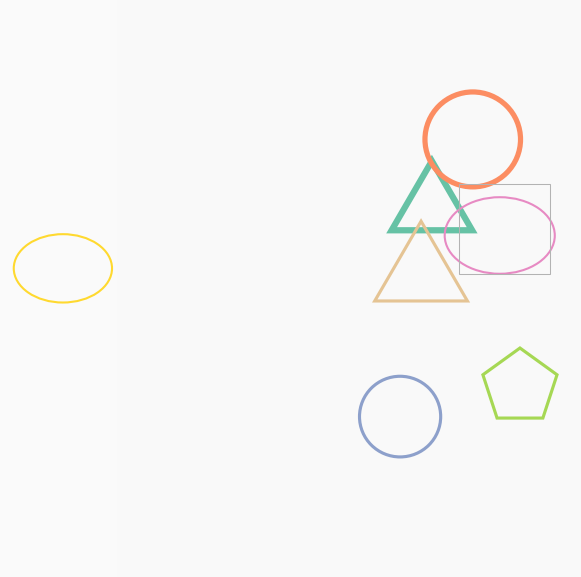[{"shape": "triangle", "thickness": 3, "radius": 0.4, "center": [0.743, 0.64]}, {"shape": "circle", "thickness": 2.5, "radius": 0.41, "center": [0.813, 0.758]}, {"shape": "circle", "thickness": 1.5, "radius": 0.35, "center": [0.688, 0.278]}, {"shape": "oval", "thickness": 1, "radius": 0.47, "center": [0.86, 0.591]}, {"shape": "pentagon", "thickness": 1.5, "radius": 0.34, "center": [0.895, 0.329]}, {"shape": "oval", "thickness": 1, "radius": 0.42, "center": [0.108, 0.534]}, {"shape": "triangle", "thickness": 1.5, "radius": 0.46, "center": [0.724, 0.524]}, {"shape": "square", "thickness": 0.5, "radius": 0.39, "center": [0.868, 0.602]}]